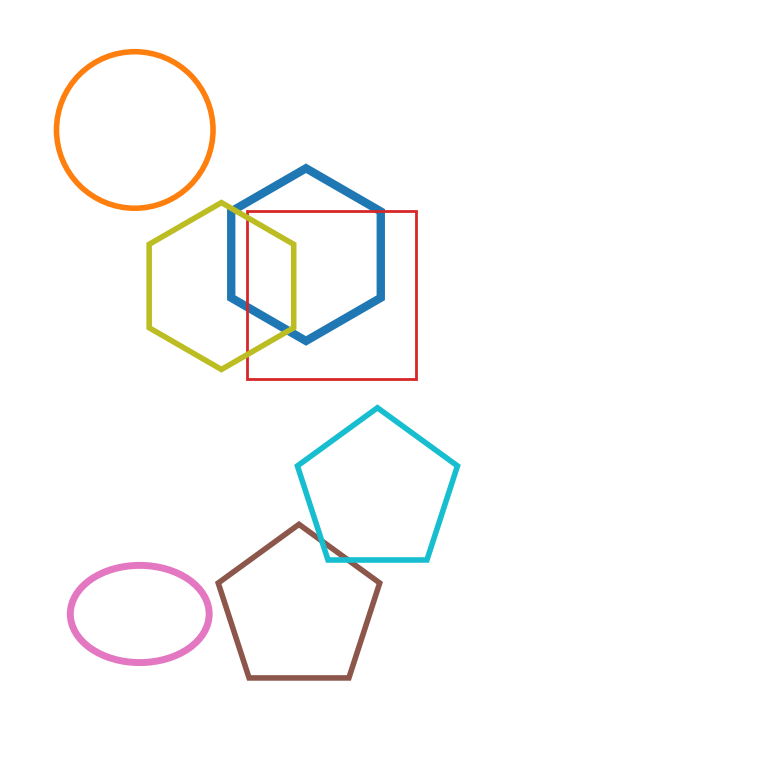[{"shape": "hexagon", "thickness": 3, "radius": 0.56, "center": [0.397, 0.669]}, {"shape": "circle", "thickness": 2, "radius": 0.51, "center": [0.175, 0.831]}, {"shape": "square", "thickness": 1, "radius": 0.55, "center": [0.431, 0.617]}, {"shape": "pentagon", "thickness": 2, "radius": 0.55, "center": [0.388, 0.209]}, {"shape": "oval", "thickness": 2.5, "radius": 0.45, "center": [0.181, 0.203]}, {"shape": "hexagon", "thickness": 2, "radius": 0.54, "center": [0.288, 0.629]}, {"shape": "pentagon", "thickness": 2, "radius": 0.55, "center": [0.49, 0.361]}]